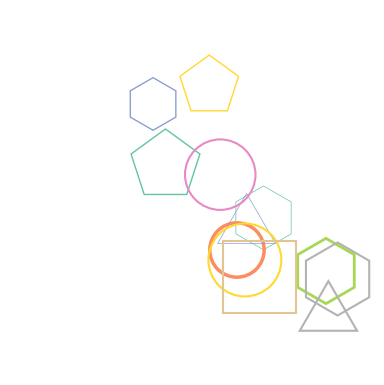[{"shape": "hexagon", "thickness": 0.5, "radius": 0.41, "center": [0.684, 0.434]}, {"shape": "pentagon", "thickness": 1, "radius": 0.47, "center": [0.43, 0.571]}, {"shape": "circle", "thickness": 2.5, "radius": 0.35, "center": [0.615, 0.351]}, {"shape": "triangle", "thickness": 0.5, "radius": 0.43, "center": [0.64, 0.411]}, {"shape": "hexagon", "thickness": 1, "radius": 0.34, "center": [0.398, 0.73]}, {"shape": "circle", "thickness": 1.5, "radius": 0.46, "center": [0.572, 0.546]}, {"shape": "hexagon", "thickness": 2, "radius": 0.42, "center": [0.847, 0.296]}, {"shape": "circle", "thickness": 1.5, "radius": 0.47, "center": [0.636, 0.325]}, {"shape": "pentagon", "thickness": 1, "radius": 0.4, "center": [0.543, 0.777]}, {"shape": "square", "thickness": 1.5, "radius": 0.47, "center": [0.674, 0.281]}, {"shape": "triangle", "thickness": 1.5, "radius": 0.43, "center": [0.853, 0.184]}, {"shape": "hexagon", "thickness": 1.5, "radius": 0.47, "center": [0.877, 0.275]}]